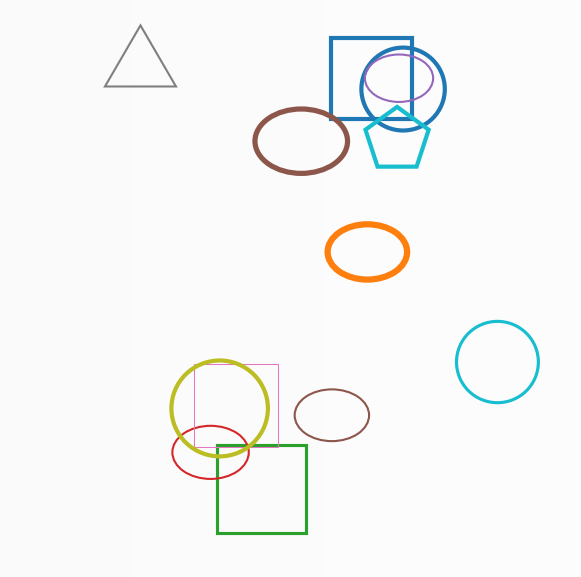[{"shape": "circle", "thickness": 2, "radius": 0.36, "center": [0.694, 0.845]}, {"shape": "square", "thickness": 2, "radius": 0.35, "center": [0.639, 0.863]}, {"shape": "oval", "thickness": 3, "radius": 0.34, "center": [0.632, 0.563]}, {"shape": "square", "thickness": 1.5, "radius": 0.38, "center": [0.45, 0.152]}, {"shape": "oval", "thickness": 1, "radius": 0.33, "center": [0.362, 0.216]}, {"shape": "oval", "thickness": 1, "radius": 0.29, "center": [0.687, 0.864]}, {"shape": "oval", "thickness": 2.5, "radius": 0.4, "center": [0.518, 0.755]}, {"shape": "oval", "thickness": 1, "radius": 0.32, "center": [0.571, 0.28]}, {"shape": "square", "thickness": 0.5, "radius": 0.36, "center": [0.405, 0.297]}, {"shape": "triangle", "thickness": 1, "radius": 0.35, "center": [0.242, 0.885]}, {"shape": "circle", "thickness": 2, "radius": 0.42, "center": [0.378, 0.292]}, {"shape": "pentagon", "thickness": 2, "radius": 0.29, "center": [0.683, 0.757]}, {"shape": "circle", "thickness": 1.5, "radius": 0.35, "center": [0.856, 0.372]}]